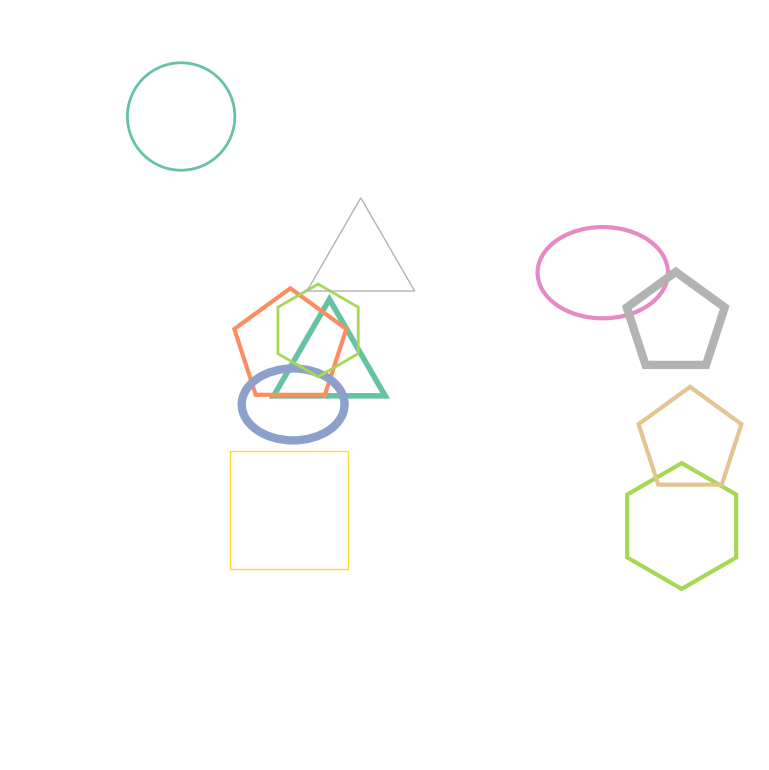[{"shape": "circle", "thickness": 1, "radius": 0.35, "center": [0.235, 0.849]}, {"shape": "triangle", "thickness": 2, "radius": 0.42, "center": [0.428, 0.528]}, {"shape": "pentagon", "thickness": 1.5, "radius": 0.38, "center": [0.377, 0.549]}, {"shape": "oval", "thickness": 3, "radius": 0.33, "center": [0.381, 0.475]}, {"shape": "oval", "thickness": 1.5, "radius": 0.42, "center": [0.783, 0.646]}, {"shape": "hexagon", "thickness": 1, "radius": 0.3, "center": [0.413, 0.571]}, {"shape": "hexagon", "thickness": 1.5, "radius": 0.41, "center": [0.885, 0.317]}, {"shape": "square", "thickness": 0.5, "radius": 0.38, "center": [0.376, 0.337]}, {"shape": "pentagon", "thickness": 1.5, "radius": 0.35, "center": [0.896, 0.427]}, {"shape": "pentagon", "thickness": 3, "radius": 0.33, "center": [0.878, 0.58]}, {"shape": "triangle", "thickness": 0.5, "radius": 0.4, "center": [0.469, 0.662]}]